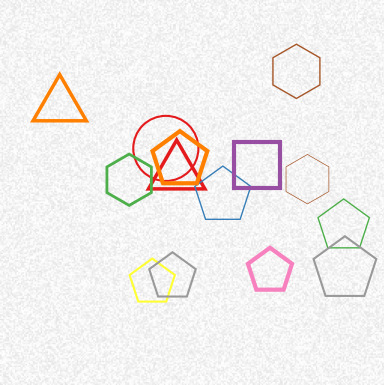[{"shape": "circle", "thickness": 1.5, "radius": 0.42, "center": [0.431, 0.614]}, {"shape": "triangle", "thickness": 2.5, "radius": 0.42, "center": [0.459, 0.552]}, {"shape": "pentagon", "thickness": 1, "radius": 0.38, "center": [0.579, 0.492]}, {"shape": "pentagon", "thickness": 1, "radius": 0.35, "center": [0.893, 0.413]}, {"shape": "hexagon", "thickness": 2, "radius": 0.33, "center": [0.335, 0.533]}, {"shape": "square", "thickness": 3, "radius": 0.3, "center": [0.667, 0.571]}, {"shape": "triangle", "thickness": 2.5, "radius": 0.4, "center": [0.155, 0.726]}, {"shape": "pentagon", "thickness": 3, "radius": 0.37, "center": [0.467, 0.585]}, {"shape": "pentagon", "thickness": 1.5, "radius": 0.31, "center": [0.395, 0.267]}, {"shape": "hexagon", "thickness": 1, "radius": 0.35, "center": [0.77, 0.815]}, {"shape": "hexagon", "thickness": 0.5, "radius": 0.32, "center": [0.799, 0.535]}, {"shape": "pentagon", "thickness": 3, "radius": 0.3, "center": [0.701, 0.296]}, {"shape": "pentagon", "thickness": 1.5, "radius": 0.32, "center": [0.448, 0.281]}, {"shape": "pentagon", "thickness": 1.5, "radius": 0.43, "center": [0.896, 0.301]}]